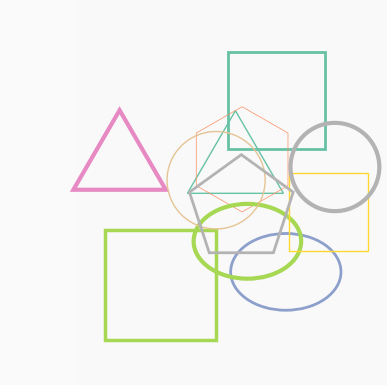[{"shape": "square", "thickness": 2, "radius": 0.63, "center": [0.713, 0.74]}, {"shape": "triangle", "thickness": 1, "radius": 0.72, "center": [0.608, 0.569]}, {"shape": "hexagon", "thickness": 0.5, "radius": 0.68, "center": [0.625, 0.586]}, {"shape": "oval", "thickness": 2, "radius": 0.71, "center": [0.738, 0.294]}, {"shape": "triangle", "thickness": 3, "radius": 0.69, "center": [0.309, 0.576]}, {"shape": "oval", "thickness": 3, "radius": 0.69, "center": [0.638, 0.373]}, {"shape": "square", "thickness": 2.5, "radius": 0.71, "center": [0.414, 0.259]}, {"shape": "square", "thickness": 1, "radius": 0.51, "center": [0.848, 0.449]}, {"shape": "circle", "thickness": 1, "radius": 0.63, "center": [0.558, 0.532]}, {"shape": "pentagon", "thickness": 2, "radius": 0.7, "center": [0.623, 0.457]}, {"shape": "circle", "thickness": 3, "radius": 0.57, "center": [0.864, 0.566]}]